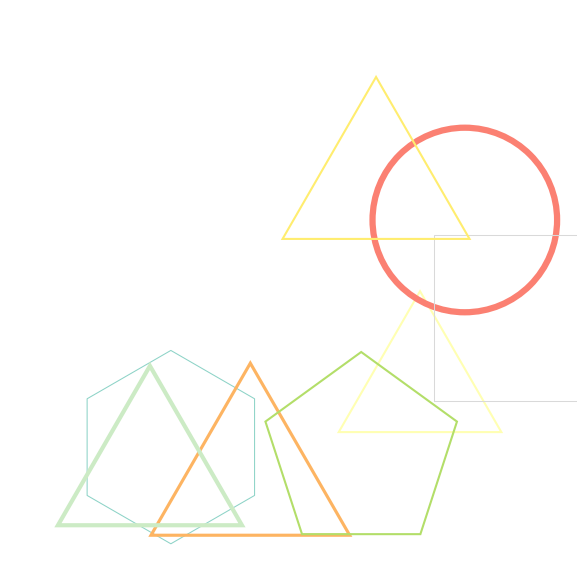[{"shape": "hexagon", "thickness": 0.5, "radius": 0.84, "center": [0.296, 0.225]}, {"shape": "triangle", "thickness": 1, "radius": 0.81, "center": [0.727, 0.332]}, {"shape": "circle", "thickness": 3, "radius": 0.8, "center": [0.805, 0.618]}, {"shape": "triangle", "thickness": 1.5, "radius": 0.99, "center": [0.433, 0.172]}, {"shape": "pentagon", "thickness": 1, "radius": 0.87, "center": [0.625, 0.215]}, {"shape": "square", "thickness": 0.5, "radius": 0.72, "center": [0.895, 0.449]}, {"shape": "triangle", "thickness": 2, "radius": 0.92, "center": [0.26, 0.182]}, {"shape": "triangle", "thickness": 1, "radius": 0.93, "center": [0.651, 0.679]}]